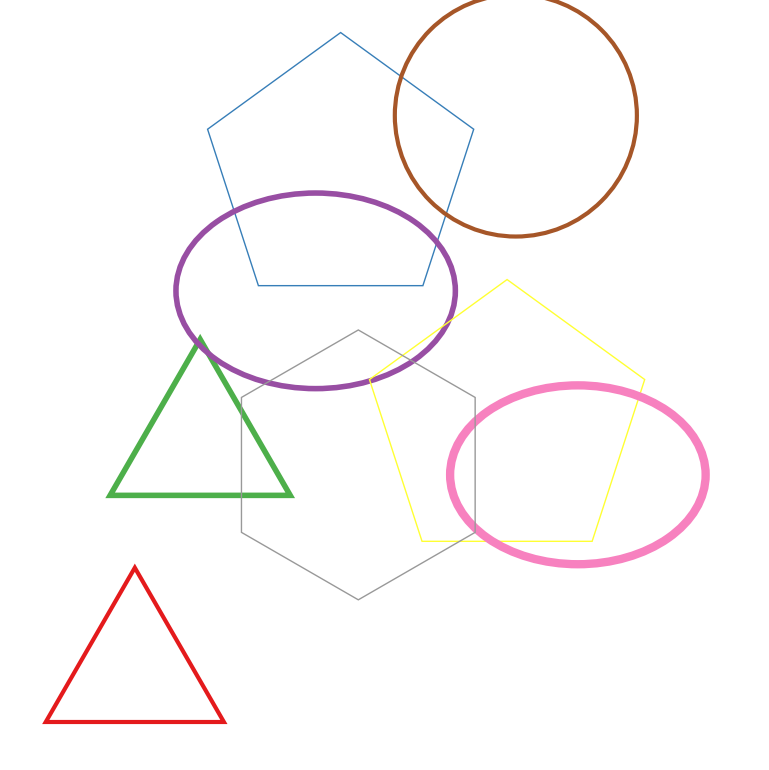[{"shape": "triangle", "thickness": 1.5, "radius": 0.67, "center": [0.175, 0.129]}, {"shape": "pentagon", "thickness": 0.5, "radius": 0.91, "center": [0.442, 0.776]}, {"shape": "triangle", "thickness": 2, "radius": 0.68, "center": [0.26, 0.424]}, {"shape": "oval", "thickness": 2, "radius": 0.91, "center": [0.41, 0.622]}, {"shape": "pentagon", "thickness": 0.5, "radius": 0.94, "center": [0.659, 0.449]}, {"shape": "circle", "thickness": 1.5, "radius": 0.79, "center": [0.67, 0.85]}, {"shape": "oval", "thickness": 3, "radius": 0.83, "center": [0.75, 0.383]}, {"shape": "hexagon", "thickness": 0.5, "radius": 0.88, "center": [0.465, 0.396]}]